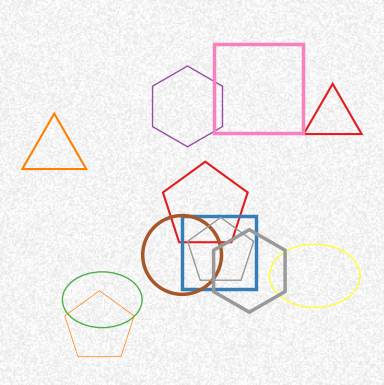[{"shape": "triangle", "thickness": 1.5, "radius": 0.43, "center": [0.864, 0.695]}, {"shape": "pentagon", "thickness": 1.5, "radius": 0.58, "center": [0.533, 0.464]}, {"shape": "square", "thickness": 2.5, "radius": 0.48, "center": [0.568, 0.344]}, {"shape": "oval", "thickness": 1, "radius": 0.52, "center": [0.266, 0.221]}, {"shape": "hexagon", "thickness": 1, "radius": 0.52, "center": [0.487, 0.724]}, {"shape": "triangle", "thickness": 1.5, "radius": 0.48, "center": [0.141, 0.609]}, {"shape": "pentagon", "thickness": 0.5, "radius": 0.47, "center": [0.258, 0.15]}, {"shape": "oval", "thickness": 1, "radius": 0.59, "center": [0.818, 0.284]}, {"shape": "circle", "thickness": 2.5, "radius": 0.51, "center": [0.473, 0.338]}, {"shape": "square", "thickness": 2.5, "radius": 0.57, "center": [0.672, 0.771]}, {"shape": "pentagon", "thickness": 1, "radius": 0.45, "center": [0.573, 0.345]}, {"shape": "hexagon", "thickness": 2.5, "radius": 0.54, "center": [0.648, 0.296]}]